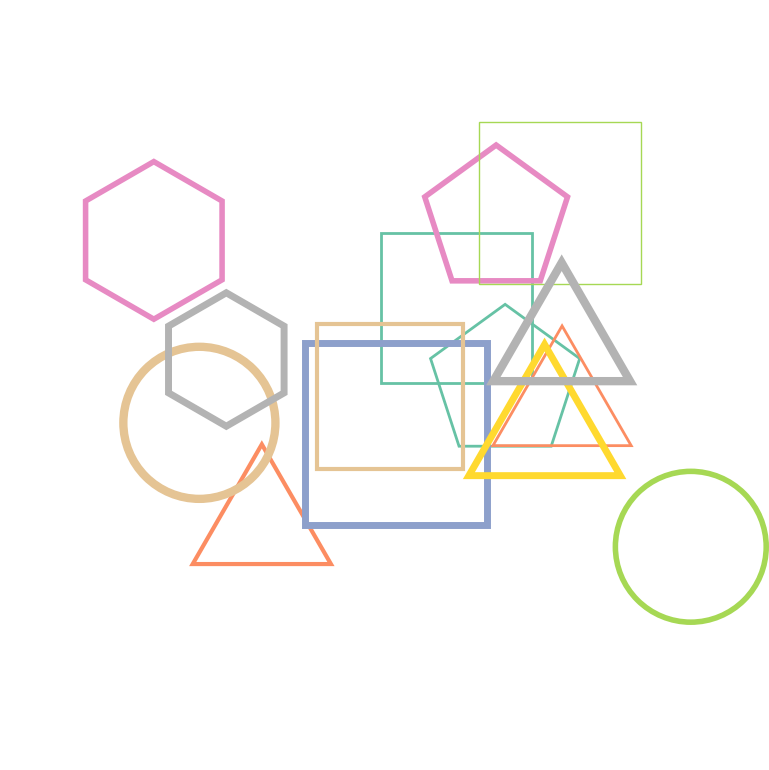[{"shape": "square", "thickness": 1, "radius": 0.49, "center": [0.592, 0.6]}, {"shape": "pentagon", "thickness": 1, "radius": 0.51, "center": [0.656, 0.503]}, {"shape": "triangle", "thickness": 1.5, "radius": 0.52, "center": [0.34, 0.319]}, {"shape": "triangle", "thickness": 1, "radius": 0.52, "center": [0.73, 0.473]}, {"shape": "square", "thickness": 2.5, "radius": 0.59, "center": [0.514, 0.436]}, {"shape": "pentagon", "thickness": 2, "radius": 0.49, "center": [0.644, 0.714]}, {"shape": "hexagon", "thickness": 2, "radius": 0.51, "center": [0.2, 0.688]}, {"shape": "square", "thickness": 0.5, "radius": 0.53, "center": [0.728, 0.737]}, {"shape": "circle", "thickness": 2, "radius": 0.49, "center": [0.897, 0.29]}, {"shape": "triangle", "thickness": 2.5, "radius": 0.57, "center": [0.707, 0.439]}, {"shape": "circle", "thickness": 3, "radius": 0.49, "center": [0.259, 0.451]}, {"shape": "square", "thickness": 1.5, "radius": 0.47, "center": [0.506, 0.485]}, {"shape": "hexagon", "thickness": 2.5, "radius": 0.43, "center": [0.294, 0.533]}, {"shape": "triangle", "thickness": 3, "radius": 0.51, "center": [0.729, 0.556]}]